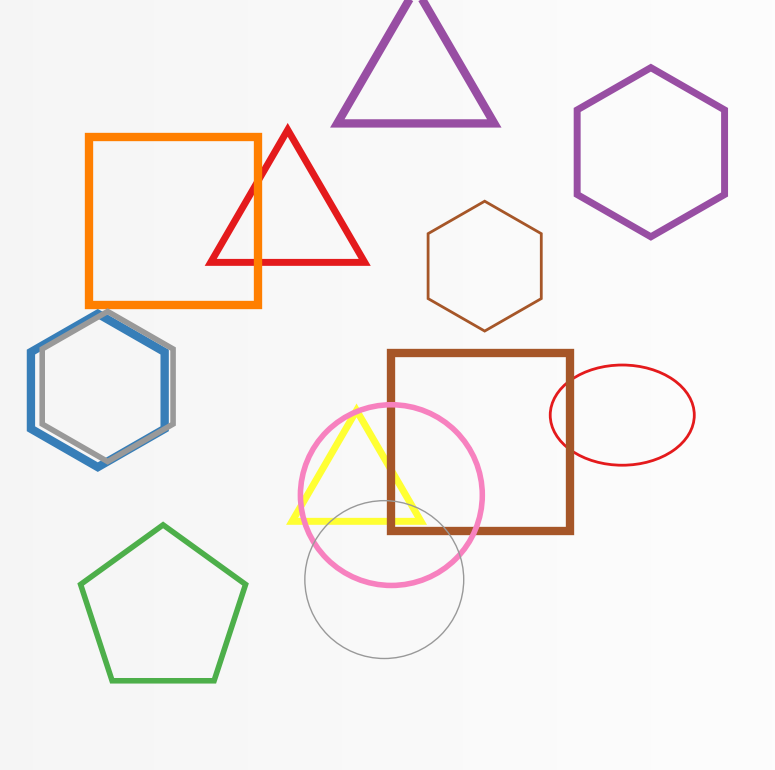[{"shape": "triangle", "thickness": 2.5, "radius": 0.57, "center": [0.371, 0.717]}, {"shape": "oval", "thickness": 1, "radius": 0.46, "center": [0.803, 0.461]}, {"shape": "hexagon", "thickness": 3, "radius": 0.5, "center": [0.126, 0.493]}, {"shape": "pentagon", "thickness": 2, "radius": 0.56, "center": [0.21, 0.206]}, {"shape": "hexagon", "thickness": 2.5, "radius": 0.55, "center": [0.84, 0.802]}, {"shape": "triangle", "thickness": 3, "radius": 0.58, "center": [0.536, 0.898]}, {"shape": "square", "thickness": 3, "radius": 0.55, "center": [0.224, 0.713]}, {"shape": "triangle", "thickness": 2.5, "radius": 0.48, "center": [0.46, 0.371]}, {"shape": "hexagon", "thickness": 1, "radius": 0.42, "center": [0.625, 0.654]}, {"shape": "square", "thickness": 3, "radius": 0.58, "center": [0.62, 0.426]}, {"shape": "circle", "thickness": 2, "radius": 0.59, "center": [0.505, 0.357]}, {"shape": "circle", "thickness": 0.5, "radius": 0.51, "center": [0.496, 0.247]}, {"shape": "hexagon", "thickness": 2, "radius": 0.49, "center": [0.139, 0.498]}]